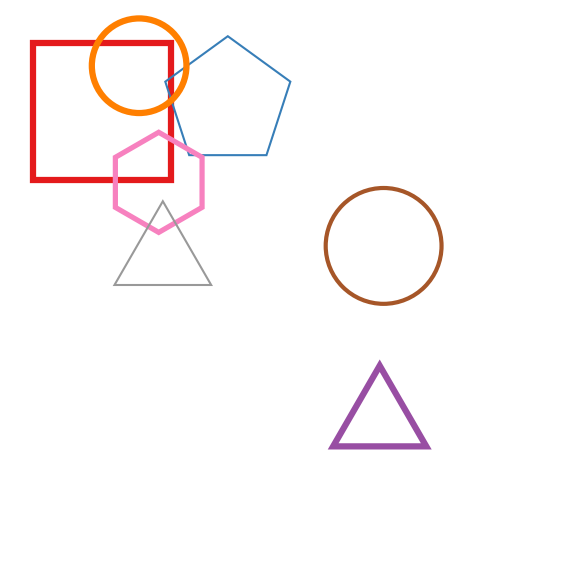[{"shape": "square", "thickness": 3, "radius": 0.6, "center": [0.177, 0.806]}, {"shape": "pentagon", "thickness": 1, "radius": 0.57, "center": [0.394, 0.823]}, {"shape": "triangle", "thickness": 3, "radius": 0.47, "center": [0.658, 0.273]}, {"shape": "circle", "thickness": 3, "radius": 0.41, "center": [0.241, 0.885]}, {"shape": "circle", "thickness": 2, "radius": 0.5, "center": [0.664, 0.573]}, {"shape": "hexagon", "thickness": 2.5, "radius": 0.43, "center": [0.275, 0.683]}, {"shape": "triangle", "thickness": 1, "radius": 0.48, "center": [0.282, 0.554]}]